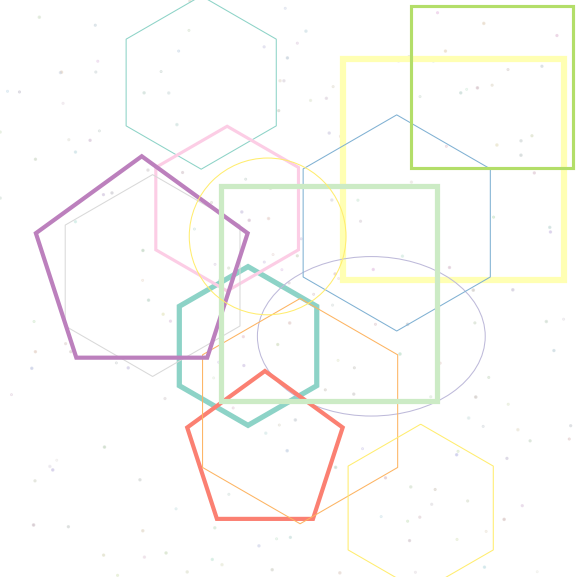[{"shape": "hexagon", "thickness": 0.5, "radius": 0.75, "center": [0.348, 0.856]}, {"shape": "hexagon", "thickness": 2.5, "radius": 0.69, "center": [0.429, 0.4]}, {"shape": "square", "thickness": 3, "radius": 0.96, "center": [0.785, 0.705]}, {"shape": "oval", "thickness": 0.5, "radius": 0.99, "center": [0.643, 0.417]}, {"shape": "pentagon", "thickness": 2, "radius": 0.71, "center": [0.459, 0.215]}, {"shape": "hexagon", "thickness": 0.5, "radius": 0.94, "center": [0.687, 0.613]}, {"shape": "hexagon", "thickness": 0.5, "radius": 0.98, "center": [0.52, 0.287]}, {"shape": "square", "thickness": 1.5, "radius": 0.7, "center": [0.853, 0.849]}, {"shape": "hexagon", "thickness": 1.5, "radius": 0.71, "center": [0.393, 0.638]}, {"shape": "hexagon", "thickness": 0.5, "radius": 0.87, "center": [0.264, 0.522]}, {"shape": "pentagon", "thickness": 2, "radius": 0.96, "center": [0.245, 0.536]}, {"shape": "square", "thickness": 2.5, "radius": 0.93, "center": [0.569, 0.491]}, {"shape": "circle", "thickness": 0.5, "radius": 0.68, "center": [0.463, 0.59]}, {"shape": "hexagon", "thickness": 0.5, "radius": 0.73, "center": [0.728, 0.119]}]